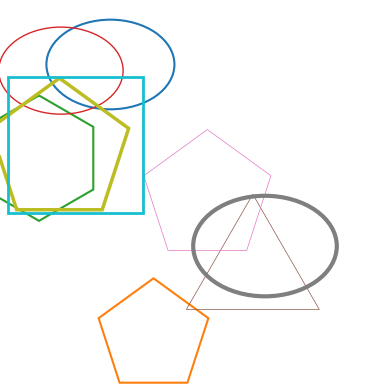[{"shape": "oval", "thickness": 1.5, "radius": 0.83, "center": [0.287, 0.833]}, {"shape": "pentagon", "thickness": 1.5, "radius": 0.75, "center": [0.399, 0.127]}, {"shape": "hexagon", "thickness": 1.5, "radius": 0.81, "center": [0.101, 0.589]}, {"shape": "oval", "thickness": 1, "radius": 0.81, "center": [0.158, 0.817]}, {"shape": "triangle", "thickness": 0.5, "radius": 1.0, "center": [0.657, 0.296]}, {"shape": "pentagon", "thickness": 0.5, "radius": 0.87, "center": [0.539, 0.49]}, {"shape": "oval", "thickness": 3, "radius": 0.93, "center": [0.688, 0.361]}, {"shape": "pentagon", "thickness": 2.5, "radius": 0.94, "center": [0.154, 0.608]}, {"shape": "square", "thickness": 2, "radius": 0.88, "center": [0.196, 0.623]}]